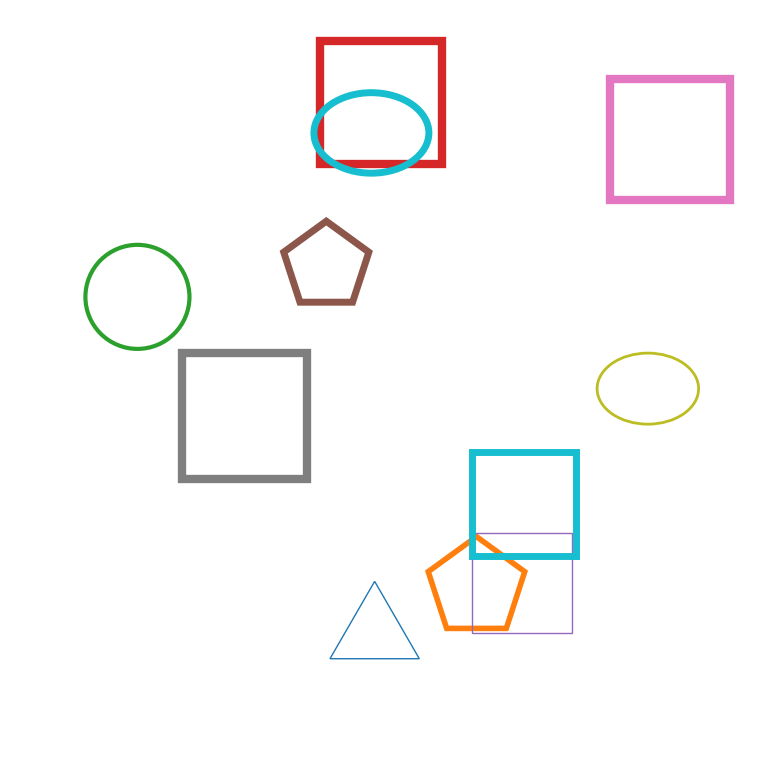[{"shape": "triangle", "thickness": 0.5, "radius": 0.33, "center": [0.487, 0.178]}, {"shape": "pentagon", "thickness": 2, "radius": 0.33, "center": [0.619, 0.237]}, {"shape": "circle", "thickness": 1.5, "radius": 0.34, "center": [0.178, 0.614]}, {"shape": "square", "thickness": 3, "radius": 0.4, "center": [0.495, 0.867]}, {"shape": "square", "thickness": 0.5, "radius": 0.33, "center": [0.678, 0.243]}, {"shape": "pentagon", "thickness": 2.5, "radius": 0.29, "center": [0.424, 0.655]}, {"shape": "square", "thickness": 3, "radius": 0.39, "center": [0.87, 0.819]}, {"shape": "square", "thickness": 3, "radius": 0.41, "center": [0.318, 0.46]}, {"shape": "oval", "thickness": 1, "radius": 0.33, "center": [0.841, 0.495]}, {"shape": "square", "thickness": 2.5, "radius": 0.34, "center": [0.681, 0.345]}, {"shape": "oval", "thickness": 2.5, "radius": 0.37, "center": [0.482, 0.827]}]